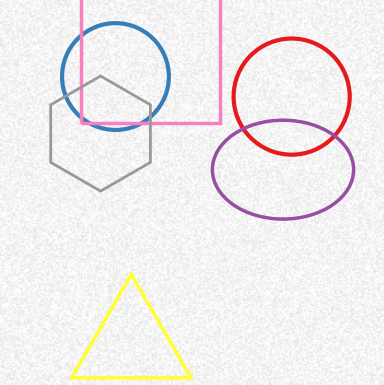[{"shape": "circle", "thickness": 3, "radius": 0.75, "center": [0.758, 0.749]}, {"shape": "circle", "thickness": 3, "radius": 0.69, "center": [0.3, 0.801]}, {"shape": "oval", "thickness": 2.5, "radius": 0.92, "center": [0.735, 0.559]}, {"shape": "triangle", "thickness": 2.5, "radius": 0.89, "center": [0.341, 0.108]}, {"shape": "square", "thickness": 2.5, "radius": 0.91, "center": [0.391, 0.862]}, {"shape": "hexagon", "thickness": 2, "radius": 0.75, "center": [0.261, 0.653]}]